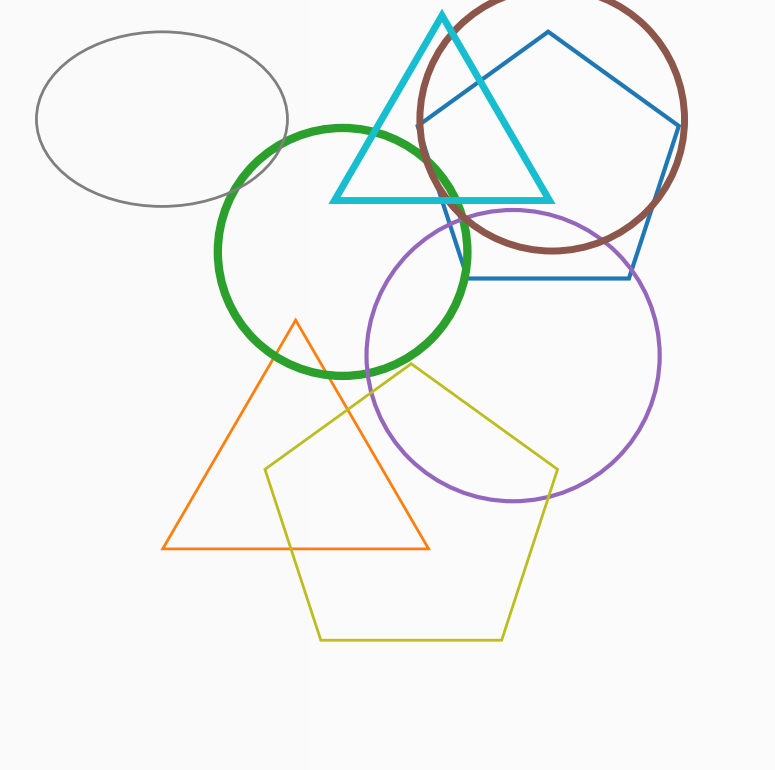[{"shape": "pentagon", "thickness": 1.5, "radius": 0.89, "center": [0.707, 0.782]}, {"shape": "triangle", "thickness": 1, "radius": 0.99, "center": [0.382, 0.386]}, {"shape": "circle", "thickness": 3, "radius": 0.81, "center": [0.442, 0.673]}, {"shape": "circle", "thickness": 1.5, "radius": 0.95, "center": [0.662, 0.538]}, {"shape": "circle", "thickness": 2.5, "radius": 0.85, "center": [0.713, 0.845]}, {"shape": "oval", "thickness": 1, "radius": 0.81, "center": [0.209, 0.845]}, {"shape": "pentagon", "thickness": 1, "radius": 0.99, "center": [0.531, 0.329]}, {"shape": "triangle", "thickness": 2.5, "radius": 0.8, "center": [0.57, 0.82]}]